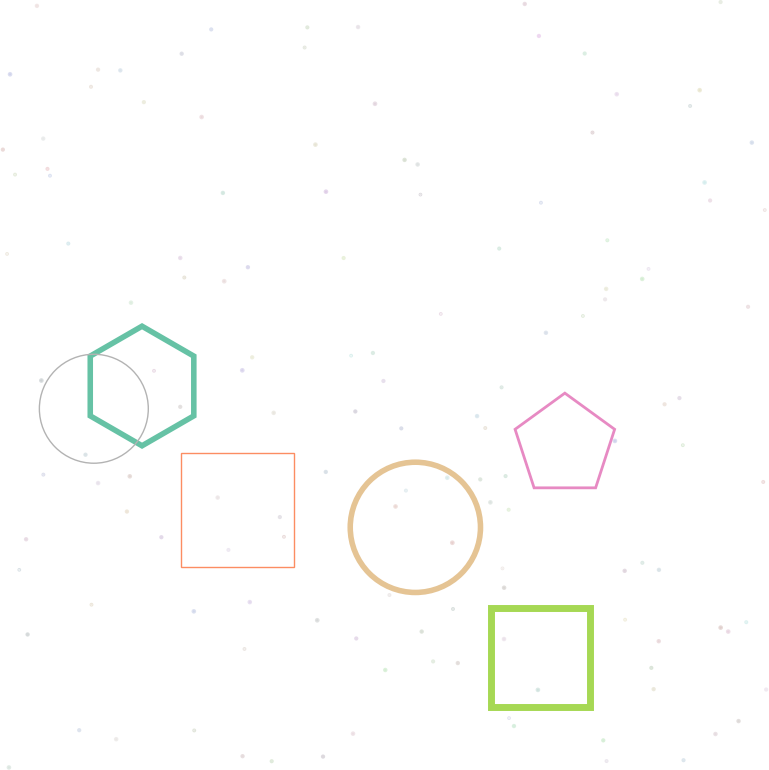[{"shape": "hexagon", "thickness": 2, "radius": 0.39, "center": [0.184, 0.499]}, {"shape": "square", "thickness": 0.5, "radius": 0.37, "center": [0.309, 0.338]}, {"shape": "pentagon", "thickness": 1, "radius": 0.34, "center": [0.734, 0.421]}, {"shape": "square", "thickness": 2.5, "radius": 0.32, "center": [0.702, 0.146]}, {"shape": "circle", "thickness": 2, "radius": 0.42, "center": [0.539, 0.315]}, {"shape": "circle", "thickness": 0.5, "radius": 0.35, "center": [0.122, 0.469]}]